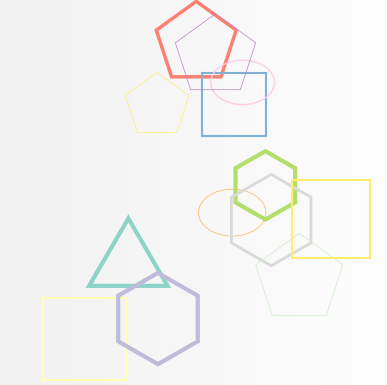[{"shape": "triangle", "thickness": 3, "radius": 0.58, "center": [0.331, 0.316]}, {"shape": "square", "thickness": 1.5, "radius": 0.54, "center": [0.218, 0.119]}, {"shape": "hexagon", "thickness": 3, "radius": 0.59, "center": [0.408, 0.173]}, {"shape": "pentagon", "thickness": 2.5, "radius": 0.54, "center": [0.507, 0.888]}, {"shape": "square", "thickness": 1.5, "radius": 0.41, "center": [0.604, 0.728]}, {"shape": "oval", "thickness": 0.5, "radius": 0.43, "center": [0.599, 0.448]}, {"shape": "hexagon", "thickness": 3, "radius": 0.44, "center": [0.685, 0.519]}, {"shape": "oval", "thickness": 1, "radius": 0.41, "center": [0.626, 0.786]}, {"shape": "hexagon", "thickness": 2, "radius": 0.59, "center": [0.7, 0.428]}, {"shape": "pentagon", "thickness": 0.5, "radius": 0.55, "center": [0.556, 0.855]}, {"shape": "pentagon", "thickness": 0.5, "radius": 0.59, "center": [0.772, 0.276]}, {"shape": "pentagon", "thickness": 0.5, "radius": 0.43, "center": [0.406, 0.725]}, {"shape": "square", "thickness": 1.5, "radius": 0.5, "center": [0.853, 0.432]}]